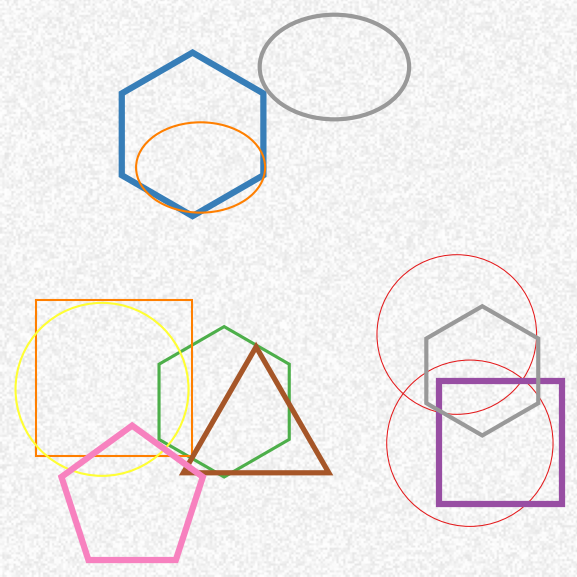[{"shape": "circle", "thickness": 0.5, "radius": 0.69, "center": [0.791, 0.42]}, {"shape": "circle", "thickness": 0.5, "radius": 0.72, "center": [0.814, 0.232]}, {"shape": "hexagon", "thickness": 3, "radius": 0.71, "center": [0.333, 0.767]}, {"shape": "hexagon", "thickness": 1.5, "radius": 0.65, "center": [0.388, 0.303]}, {"shape": "square", "thickness": 3, "radius": 0.53, "center": [0.867, 0.233]}, {"shape": "oval", "thickness": 1, "radius": 0.56, "center": [0.347, 0.709]}, {"shape": "square", "thickness": 1, "radius": 0.68, "center": [0.198, 0.345]}, {"shape": "circle", "thickness": 1, "radius": 0.75, "center": [0.177, 0.325]}, {"shape": "triangle", "thickness": 2.5, "radius": 0.73, "center": [0.443, 0.253]}, {"shape": "pentagon", "thickness": 3, "radius": 0.64, "center": [0.229, 0.134]}, {"shape": "oval", "thickness": 2, "radius": 0.65, "center": [0.579, 0.883]}, {"shape": "hexagon", "thickness": 2, "radius": 0.56, "center": [0.835, 0.357]}]